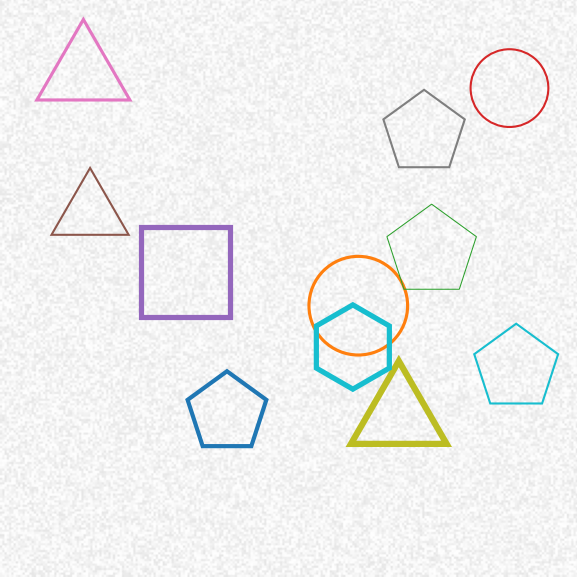[{"shape": "pentagon", "thickness": 2, "radius": 0.36, "center": [0.393, 0.285]}, {"shape": "circle", "thickness": 1.5, "radius": 0.43, "center": [0.62, 0.47]}, {"shape": "pentagon", "thickness": 0.5, "radius": 0.41, "center": [0.747, 0.564]}, {"shape": "circle", "thickness": 1, "radius": 0.34, "center": [0.882, 0.847]}, {"shape": "square", "thickness": 2.5, "radius": 0.39, "center": [0.322, 0.528]}, {"shape": "triangle", "thickness": 1, "radius": 0.39, "center": [0.156, 0.631]}, {"shape": "triangle", "thickness": 1.5, "radius": 0.46, "center": [0.144, 0.872]}, {"shape": "pentagon", "thickness": 1, "radius": 0.37, "center": [0.734, 0.77]}, {"shape": "triangle", "thickness": 3, "radius": 0.48, "center": [0.691, 0.278]}, {"shape": "pentagon", "thickness": 1, "radius": 0.38, "center": [0.894, 0.362]}, {"shape": "hexagon", "thickness": 2.5, "radius": 0.36, "center": [0.611, 0.398]}]